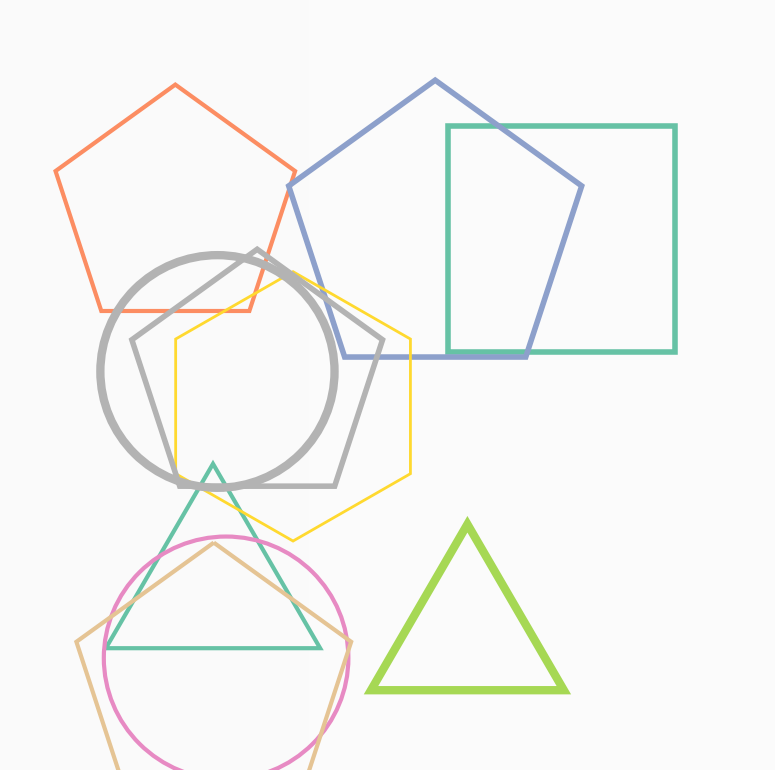[{"shape": "square", "thickness": 2, "radius": 0.73, "center": [0.724, 0.69]}, {"shape": "triangle", "thickness": 1.5, "radius": 0.8, "center": [0.275, 0.238]}, {"shape": "pentagon", "thickness": 1.5, "radius": 0.81, "center": [0.226, 0.728]}, {"shape": "pentagon", "thickness": 2, "radius": 0.99, "center": [0.562, 0.697]}, {"shape": "circle", "thickness": 1.5, "radius": 0.79, "center": [0.292, 0.145]}, {"shape": "triangle", "thickness": 3, "radius": 0.72, "center": [0.603, 0.175]}, {"shape": "hexagon", "thickness": 1, "radius": 0.87, "center": [0.378, 0.472]}, {"shape": "pentagon", "thickness": 1.5, "radius": 0.93, "center": [0.276, 0.109]}, {"shape": "pentagon", "thickness": 2, "radius": 0.85, "center": [0.332, 0.506]}, {"shape": "circle", "thickness": 3, "radius": 0.76, "center": [0.281, 0.518]}]